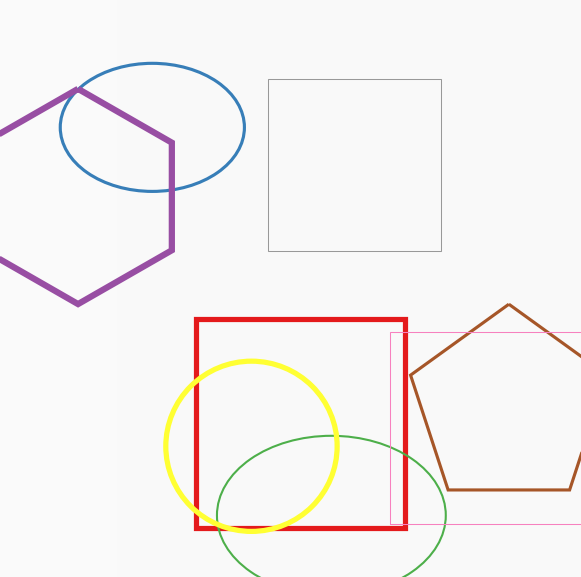[{"shape": "square", "thickness": 2.5, "radius": 0.9, "center": [0.517, 0.266]}, {"shape": "oval", "thickness": 1.5, "radius": 0.79, "center": [0.262, 0.779]}, {"shape": "oval", "thickness": 1, "radius": 0.98, "center": [0.57, 0.107]}, {"shape": "hexagon", "thickness": 3, "radius": 0.93, "center": [0.134, 0.659]}, {"shape": "circle", "thickness": 2.5, "radius": 0.74, "center": [0.433, 0.226]}, {"shape": "pentagon", "thickness": 1.5, "radius": 0.89, "center": [0.875, 0.295]}, {"shape": "square", "thickness": 0.5, "radius": 0.83, "center": [0.838, 0.258]}, {"shape": "square", "thickness": 0.5, "radius": 0.74, "center": [0.61, 0.713]}]